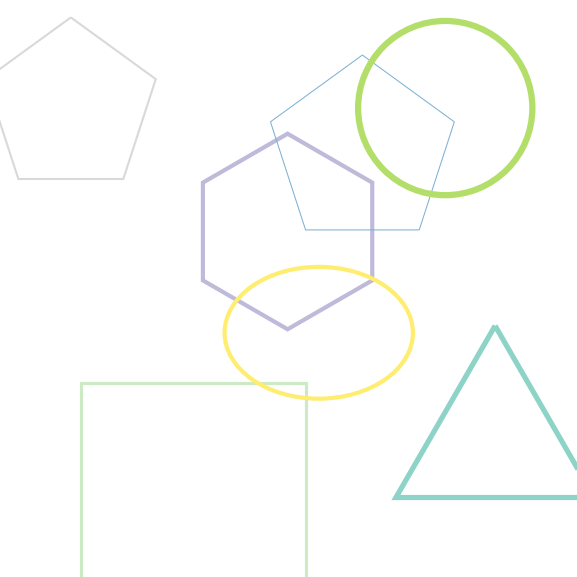[{"shape": "triangle", "thickness": 2.5, "radius": 0.99, "center": [0.857, 0.237]}, {"shape": "hexagon", "thickness": 2, "radius": 0.85, "center": [0.498, 0.598]}, {"shape": "pentagon", "thickness": 0.5, "radius": 0.84, "center": [0.628, 0.736]}, {"shape": "circle", "thickness": 3, "radius": 0.75, "center": [0.771, 0.812]}, {"shape": "pentagon", "thickness": 1, "radius": 0.77, "center": [0.123, 0.814]}, {"shape": "square", "thickness": 1.5, "radius": 0.97, "center": [0.335, 0.141]}, {"shape": "oval", "thickness": 2, "radius": 0.82, "center": [0.552, 0.423]}]